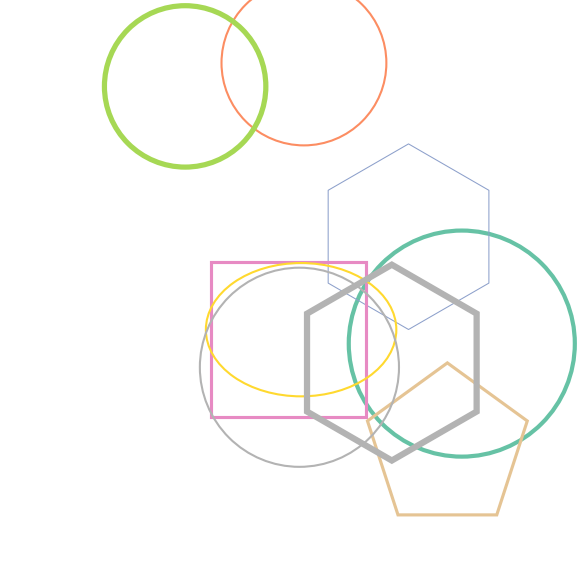[{"shape": "circle", "thickness": 2, "radius": 0.98, "center": [0.8, 0.404]}, {"shape": "circle", "thickness": 1, "radius": 0.71, "center": [0.526, 0.89]}, {"shape": "hexagon", "thickness": 0.5, "radius": 0.8, "center": [0.707, 0.589]}, {"shape": "square", "thickness": 1.5, "radius": 0.67, "center": [0.5, 0.411]}, {"shape": "circle", "thickness": 2.5, "radius": 0.7, "center": [0.321, 0.85]}, {"shape": "oval", "thickness": 1, "radius": 0.82, "center": [0.521, 0.428]}, {"shape": "pentagon", "thickness": 1.5, "radius": 0.73, "center": [0.775, 0.225]}, {"shape": "hexagon", "thickness": 3, "radius": 0.85, "center": [0.678, 0.371]}, {"shape": "circle", "thickness": 1, "radius": 0.86, "center": [0.518, 0.363]}]